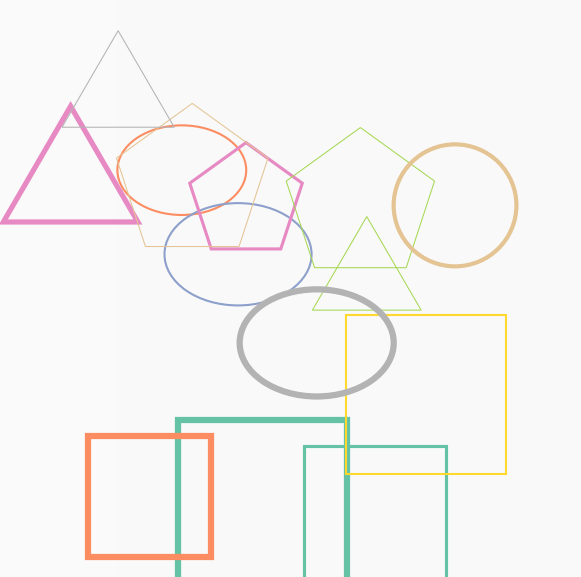[{"shape": "square", "thickness": 1.5, "radius": 0.61, "center": [0.645, 0.105]}, {"shape": "square", "thickness": 3, "radius": 0.73, "center": [0.452, 0.127]}, {"shape": "oval", "thickness": 1, "radius": 0.55, "center": [0.313, 0.704]}, {"shape": "square", "thickness": 3, "radius": 0.53, "center": [0.257, 0.139]}, {"shape": "oval", "thickness": 1, "radius": 0.63, "center": [0.41, 0.559]}, {"shape": "triangle", "thickness": 2.5, "radius": 0.67, "center": [0.122, 0.682]}, {"shape": "pentagon", "thickness": 1.5, "radius": 0.51, "center": [0.423, 0.65]}, {"shape": "triangle", "thickness": 0.5, "radius": 0.54, "center": [0.631, 0.516]}, {"shape": "pentagon", "thickness": 0.5, "radius": 0.67, "center": [0.62, 0.644]}, {"shape": "square", "thickness": 1, "radius": 0.69, "center": [0.733, 0.316]}, {"shape": "circle", "thickness": 2, "radius": 0.53, "center": [0.783, 0.644]}, {"shape": "pentagon", "thickness": 0.5, "radius": 0.68, "center": [0.331, 0.683]}, {"shape": "oval", "thickness": 3, "radius": 0.66, "center": [0.545, 0.405]}, {"shape": "triangle", "thickness": 0.5, "radius": 0.56, "center": [0.203, 0.835]}]